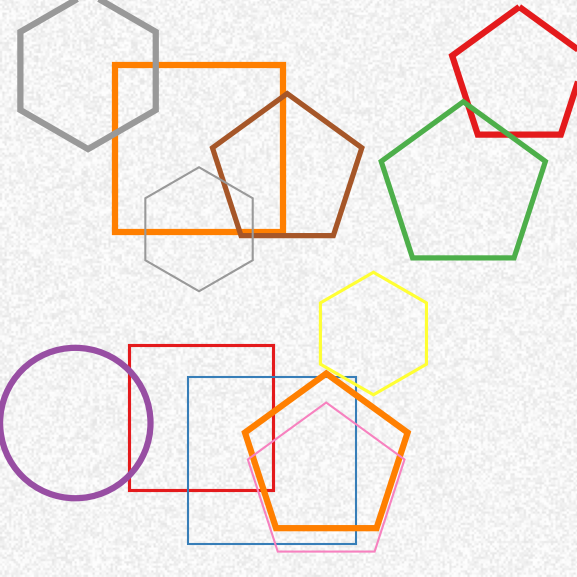[{"shape": "square", "thickness": 1.5, "radius": 0.63, "center": [0.348, 0.276]}, {"shape": "pentagon", "thickness": 3, "radius": 0.61, "center": [0.899, 0.865]}, {"shape": "square", "thickness": 1, "radius": 0.72, "center": [0.471, 0.202]}, {"shape": "pentagon", "thickness": 2.5, "radius": 0.75, "center": [0.802, 0.673]}, {"shape": "circle", "thickness": 3, "radius": 0.65, "center": [0.13, 0.267]}, {"shape": "square", "thickness": 3, "radius": 0.73, "center": [0.344, 0.742]}, {"shape": "pentagon", "thickness": 3, "radius": 0.74, "center": [0.565, 0.204]}, {"shape": "hexagon", "thickness": 1.5, "radius": 0.53, "center": [0.647, 0.422]}, {"shape": "pentagon", "thickness": 2.5, "radius": 0.68, "center": [0.497, 0.701]}, {"shape": "pentagon", "thickness": 1, "radius": 0.71, "center": [0.565, 0.159]}, {"shape": "hexagon", "thickness": 1, "radius": 0.54, "center": [0.345, 0.602]}, {"shape": "hexagon", "thickness": 3, "radius": 0.68, "center": [0.152, 0.876]}]